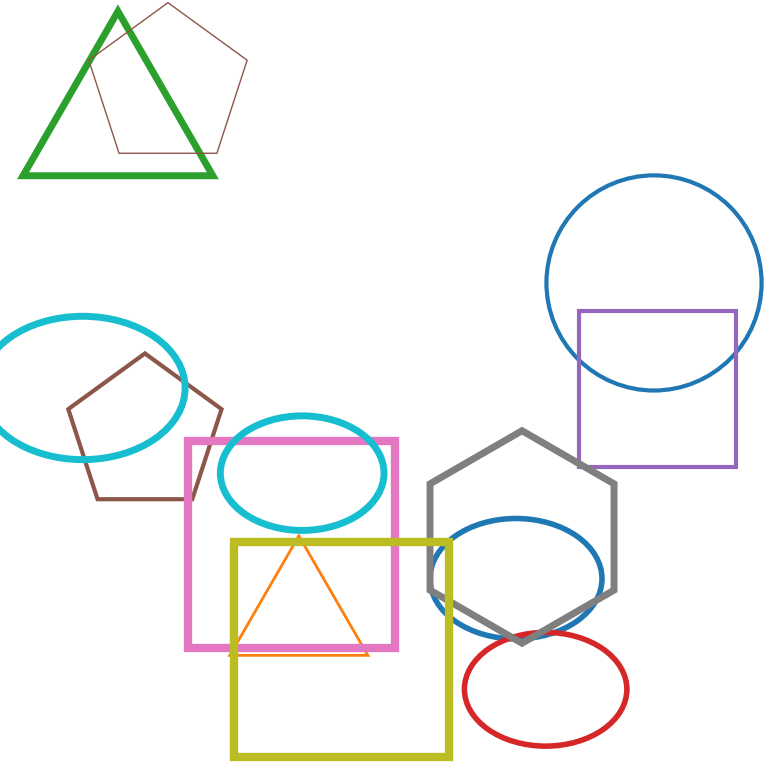[{"shape": "circle", "thickness": 1.5, "radius": 0.7, "center": [0.849, 0.633]}, {"shape": "oval", "thickness": 2, "radius": 0.56, "center": [0.67, 0.248]}, {"shape": "triangle", "thickness": 1, "radius": 0.52, "center": [0.388, 0.201]}, {"shape": "triangle", "thickness": 2.5, "radius": 0.71, "center": [0.153, 0.843]}, {"shape": "oval", "thickness": 2, "radius": 0.53, "center": [0.709, 0.105]}, {"shape": "square", "thickness": 1.5, "radius": 0.51, "center": [0.854, 0.495]}, {"shape": "pentagon", "thickness": 0.5, "radius": 0.54, "center": [0.218, 0.888]}, {"shape": "pentagon", "thickness": 1.5, "radius": 0.52, "center": [0.188, 0.436]}, {"shape": "square", "thickness": 3, "radius": 0.67, "center": [0.379, 0.293]}, {"shape": "hexagon", "thickness": 2.5, "radius": 0.69, "center": [0.678, 0.303]}, {"shape": "square", "thickness": 3, "radius": 0.7, "center": [0.443, 0.156]}, {"shape": "oval", "thickness": 2.5, "radius": 0.53, "center": [0.392, 0.386]}, {"shape": "oval", "thickness": 2.5, "radius": 0.66, "center": [0.107, 0.496]}]